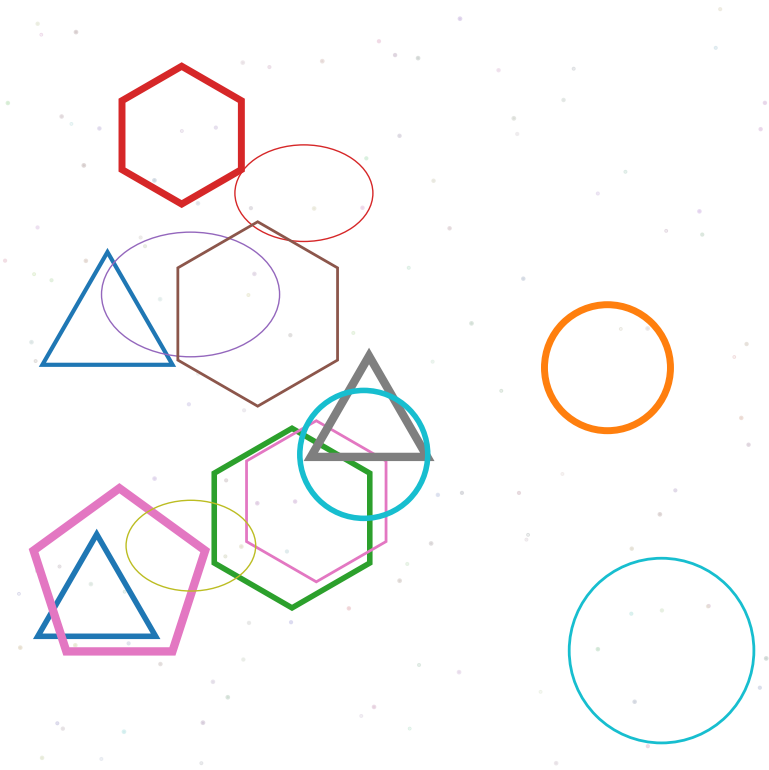[{"shape": "triangle", "thickness": 2, "radius": 0.44, "center": [0.126, 0.218]}, {"shape": "triangle", "thickness": 1.5, "radius": 0.49, "center": [0.14, 0.575]}, {"shape": "circle", "thickness": 2.5, "radius": 0.41, "center": [0.789, 0.522]}, {"shape": "hexagon", "thickness": 2, "radius": 0.58, "center": [0.379, 0.327]}, {"shape": "oval", "thickness": 0.5, "radius": 0.45, "center": [0.395, 0.749]}, {"shape": "hexagon", "thickness": 2.5, "radius": 0.45, "center": [0.236, 0.824]}, {"shape": "oval", "thickness": 0.5, "radius": 0.58, "center": [0.247, 0.618]}, {"shape": "hexagon", "thickness": 1, "radius": 0.6, "center": [0.335, 0.592]}, {"shape": "pentagon", "thickness": 3, "radius": 0.59, "center": [0.155, 0.249]}, {"shape": "hexagon", "thickness": 1, "radius": 0.52, "center": [0.411, 0.349]}, {"shape": "triangle", "thickness": 3, "radius": 0.44, "center": [0.479, 0.45]}, {"shape": "oval", "thickness": 0.5, "radius": 0.42, "center": [0.248, 0.291]}, {"shape": "circle", "thickness": 1, "radius": 0.6, "center": [0.859, 0.155]}, {"shape": "circle", "thickness": 2, "radius": 0.42, "center": [0.472, 0.41]}]